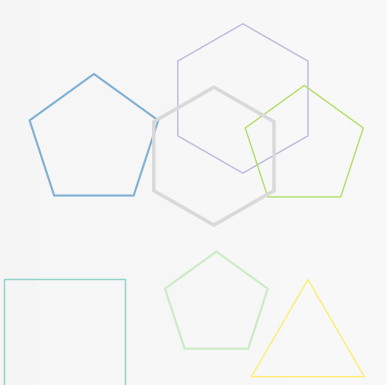[{"shape": "square", "thickness": 1, "radius": 0.78, "center": [0.166, 0.119]}, {"shape": "hexagon", "thickness": 1, "radius": 0.97, "center": [0.627, 0.744]}, {"shape": "pentagon", "thickness": 1.5, "radius": 0.87, "center": [0.242, 0.633]}, {"shape": "pentagon", "thickness": 1, "radius": 0.8, "center": [0.785, 0.618]}, {"shape": "hexagon", "thickness": 2.5, "radius": 0.9, "center": [0.552, 0.594]}, {"shape": "pentagon", "thickness": 1.5, "radius": 0.7, "center": [0.558, 0.207]}, {"shape": "triangle", "thickness": 1, "radius": 0.84, "center": [0.795, 0.106]}]